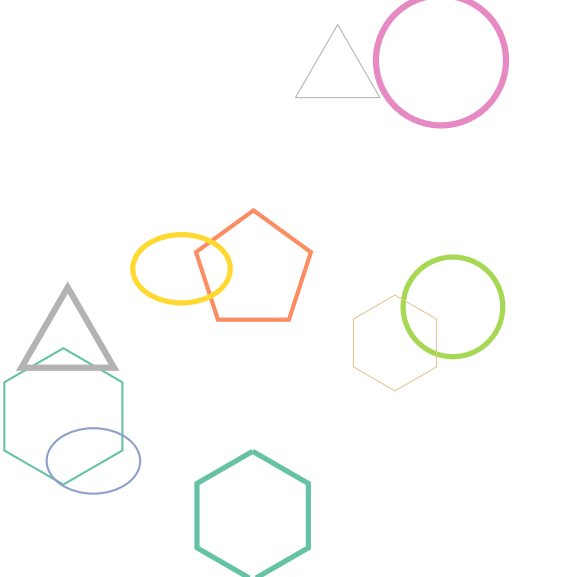[{"shape": "hexagon", "thickness": 2.5, "radius": 0.56, "center": [0.438, 0.106]}, {"shape": "hexagon", "thickness": 1, "radius": 0.59, "center": [0.11, 0.278]}, {"shape": "pentagon", "thickness": 2, "radius": 0.52, "center": [0.439, 0.53]}, {"shape": "oval", "thickness": 1, "radius": 0.4, "center": [0.162, 0.201]}, {"shape": "circle", "thickness": 3, "radius": 0.56, "center": [0.764, 0.895]}, {"shape": "circle", "thickness": 2.5, "radius": 0.43, "center": [0.784, 0.468]}, {"shape": "oval", "thickness": 2.5, "radius": 0.42, "center": [0.314, 0.534]}, {"shape": "hexagon", "thickness": 0.5, "radius": 0.41, "center": [0.684, 0.405]}, {"shape": "triangle", "thickness": 3, "radius": 0.46, "center": [0.117, 0.409]}, {"shape": "triangle", "thickness": 0.5, "radius": 0.42, "center": [0.585, 0.872]}]